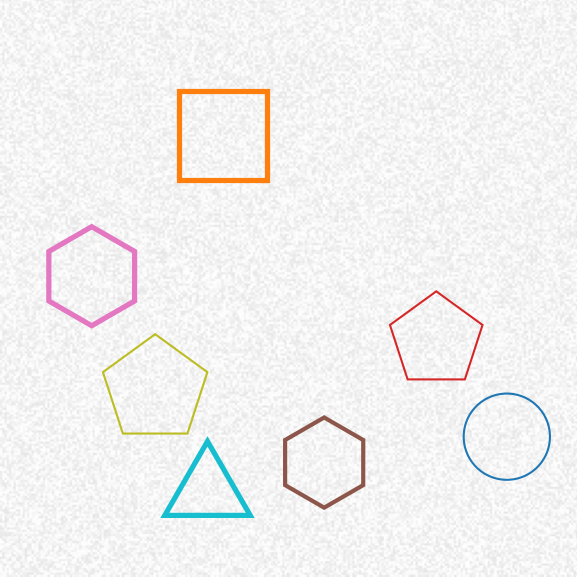[{"shape": "circle", "thickness": 1, "radius": 0.37, "center": [0.878, 0.243]}, {"shape": "square", "thickness": 2.5, "radius": 0.38, "center": [0.386, 0.765]}, {"shape": "pentagon", "thickness": 1, "radius": 0.42, "center": [0.755, 0.41]}, {"shape": "hexagon", "thickness": 2, "radius": 0.39, "center": [0.561, 0.198]}, {"shape": "hexagon", "thickness": 2.5, "radius": 0.43, "center": [0.159, 0.521]}, {"shape": "pentagon", "thickness": 1, "radius": 0.48, "center": [0.269, 0.325]}, {"shape": "triangle", "thickness": 2.5, "radius": 0.43, "center": [0.359, 0.149]}]